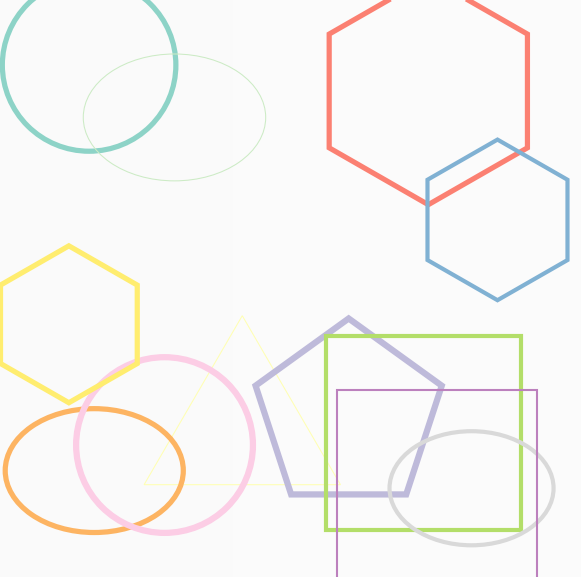[{"shape": "circle", "thickness": 2.5, "radius": 0.75, "center": [0.153, 0.887]}, {"shape": "triangle", "thickness": 0.5, "radius": 0.98, "center": [0.417, 0.257]}, {"shape": "pentagon", "thickness": 3, "radius": 0.84, "center": [0.6, 0.279]}, {"shape": "hexagon", "thickness": 2.5, "radius": 0.98, "center": [0.737, 0.842]}, {"shape": "hexagon", "thickness": 2, "radius": 0.7, "center": [0.856, 0.618]}, {"shape": "oval", "thickness": 2.5, "radius": 0.77, "center": [0.162, 0.184]}, {"shape": "square", "thickness": 2, "radius": 0.84, "center": [0.729, 0.249]}, {"shape": "circle", "thickness": 3, "radius": 0.76, "center": [0.283, 0.228]}, {"shape": "oval", "thickness": 2, "radius": 0.71, "center": [0.811, 0.154]}, {"shape": "square", "thickness": 1, "radius": 0.86, "center": [0.752, 0.152]}, {"shape": "oval", "thickness": 0.5, "radius": 0.78, "center": [0.3, 0.796]}, {"shape": "hexagon", "thickness": 2.5, "radius": 0.68, "center": [0.118, 0.438]}]